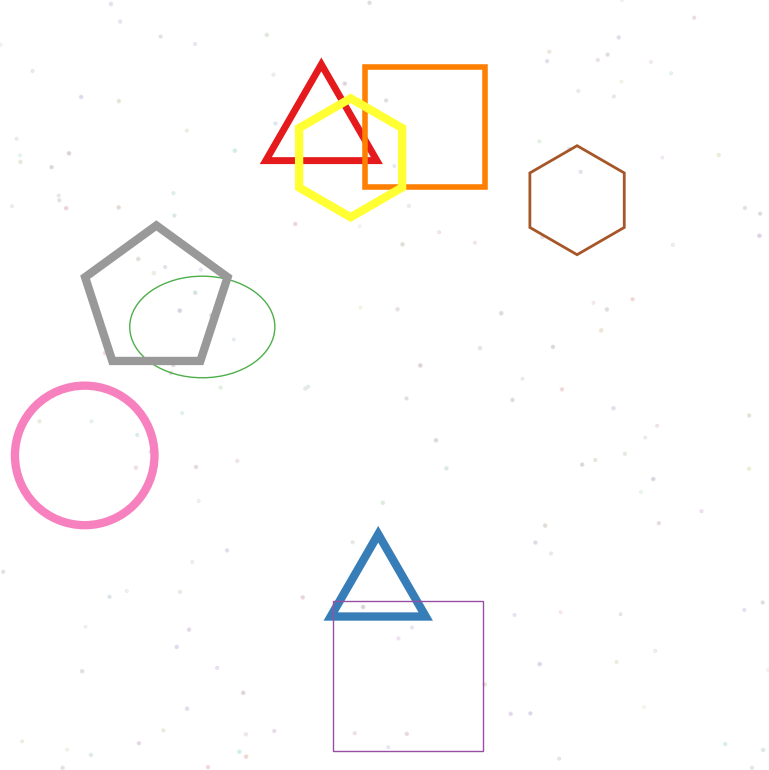[{"shape": "triangle", "thickness": 2.5, "radius": 0.42, "center": [0.417, 0.833]}, {"shape": "triangle", "thickness": 3, "radius": 0.36, "center": [0.491, 0.235]}, {"shape": "oval", "thickness": 0.5, "radius": 0.47, "center": [0.263, 0.575]}, {"shape": "square", "thickness": 0.5, "radius": 0.49, "center": [0.529, 0.122]}, {"shape": "square", "thickness": 2, "radius": 0.39, "center": [0.552, 0.835]}, {"shape": "hexagon", "thickness": 3, "radius": 0.39, "center": [0.455, 0.795]}, {"shape": "hexagon", "thickness": 1, "radius": 0.35, "center": [0.749, 0.74]}, {"shape": "circle", "thickness": 3, "radius": 0.45, "center": [0.11, 0.409]}, {"shape": "pentagon", "thickness": 3, "radius": 0.49, "center": [0.203, 0.61]}]